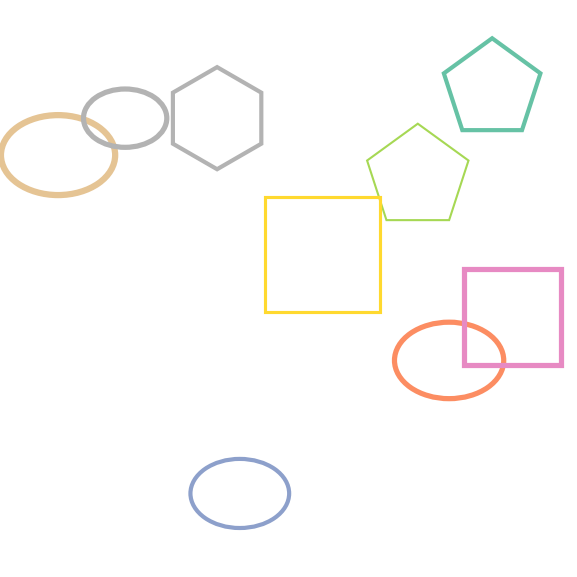[{"shape": "pentagon", "thickness": 2, "radius": 0.44, "center": [0.852, 0.845]}, {"shape": "oval", "thickness": 2.5, "radius": 0.47, "center": [0.778, 0.375]}, {"shape": "oval", "thickness": 2, "radius": 0.43, "center": [0.415, 0.145]}, {"shape": "square", "thickness": 2.5, "radius": 0.42, "center": [0.887, 0.45]}, {"shape": "pentagon", "thickness": 1, "radius": 0.46, "center": [0.723, 0.693]}, {"shape": "square", "thickness": 1.5, "radius": 0.5, "center": [0.559, 0.558]}, {"shape": "oval", "thickness": 3, "radius": 0.49, "center": [0.101, 0.731]}, {"shape": "hexagon", "thickness": 2, "radius": 0.44, "center": [0.376, 0.794]}, {"shape": "oval", "thickness": 2.5, "radius": 0.36, "center": [0.217, 0.795]}]